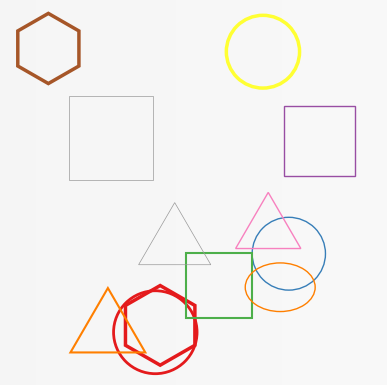[{"shape": "circle", "thickness": 2, "radius": 0.54, "center": [0.401, 0.137]}, {"shape": "hexagon", "thickness": 2.5, "radius": 0.52, "center": [0.413, 0.155]}, {"shape": "circle", "thickness": 1, "radius": 0.47, "center": [0.745, 0.341]}, {"shape": "square", "thickness": 1.5, "radius": 0.42, "center": [0.565, 0.257]}, {"shape": "square", "thickness": 1, "radius": 0.46, "center": [0.825, 0.633]}, {"shape": "triangle", "thickness": 1.5, "radius": 0.56, "center": [0.278, 0.14]}, {"shape": "oval", "thickness": 1, "radius": 0.45, "center": [0.723, 0.254]}, {"shape": "circle", "thickness": 2.5, "radius": 0.47, "center": [0.679, 0.866]}, {"shape": "hexagon", "thickness": 2.5, "radius": 0.46, "center": [0.125, 0.874]}, {"shape": "triangle", "thickness": 1, "radius": 0.49, "center": [0.692, 0.403]}, {"shape": "triangle", "thickness": 0.5, "radius": 0.54, "center": [0.451, 0.366]}, {"shape": "square", "thickness": 0.5, "radius": 0.54, "center": [0.286, 0.642]}]